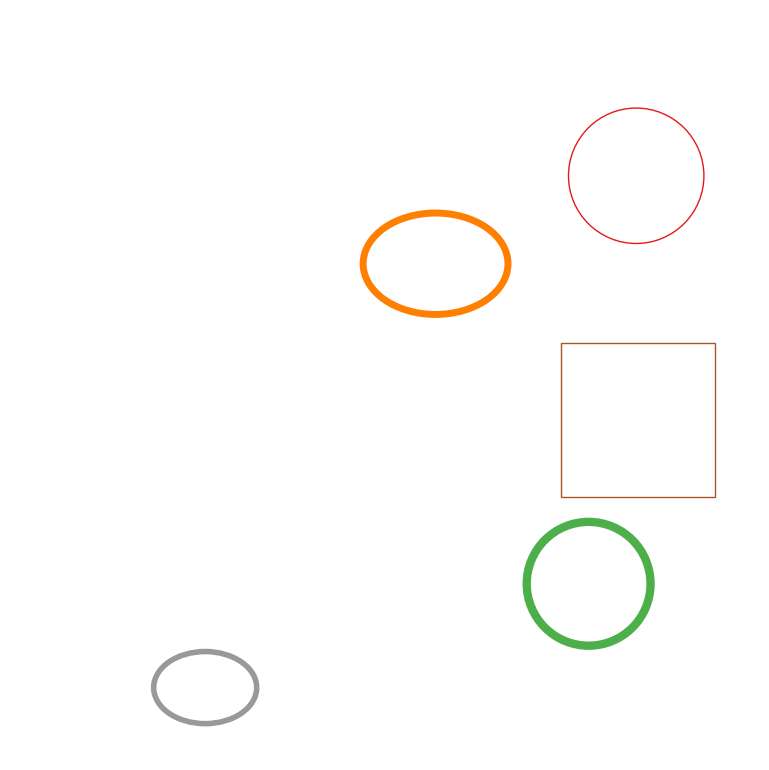[{"shape": "circle", "thickness": 0.5, "radius": 0.44, "center": [0.826, 0.772]}, {"shape": "circle", "thickness": 3, "radius": 0.4, "center": [0.764, 0.242]}, {"shape": "oval", "thickness": 2.5, "radius": 0.47, "center": [0.566, 0.657]}, {"shape": "square", "thickness": 0.5, "radius": 0.5, "center": [0.829, 0.455]}, {"shape": "oval", "thickness": 2, "radius": 0.33, "center": [0.266, 0.107]}]